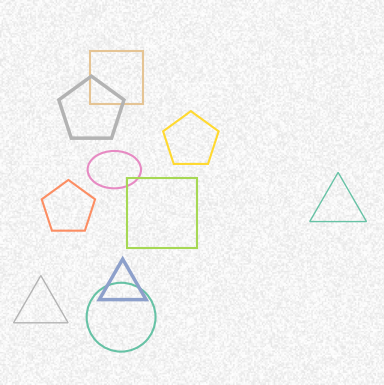[{"shape": "triangle", "thickness": 1, "radius": 0.43, "center": [0.878, 0.467]}, {"shape": "circle", "thickness": 1.5, "radius": 0.45, "center": [0.315, 0.176]}, {"shape": "pentagon", "thickness": 1.5, "radius": 0.36, "center": [0.178, 0.46]}, {"shape": "triangle", "thickness": 2.5, "radius": 0.35, "center": [0.319, 0.257]}, {"shape": "oval", "thickness": 1.5, "radius": 0.35, "center": [0.297, 0.559]}, {"shape": "square", "thickness": 1.5, "radius": 0.45, "center": [0.42, 0.446]}, {"shape": "pentagon", "thickness": 1.5, "radius": 0.38, "center": [0.496, 0.636]}, {"shape": "square", "thickness": 1.5, "radius": 0.34, "center": [0.303, 0.799]}, {"shape": "triangle", "thickness": 1, "radius": 0.41, "center": [0.106, 0.202]}, {"shape": "pentagon", "thickness": 2.5, "radius": 0.44, "center": [0.237, 0.713]}]